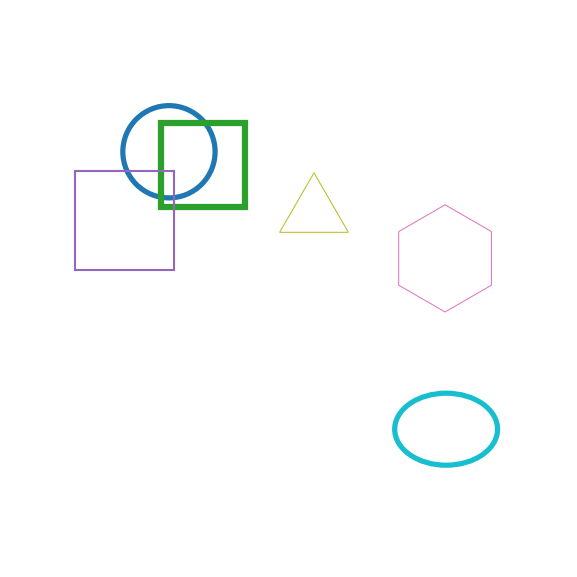[{"shape": "circle", "thickness": 2.5, "radius": 0.4, "center": [0.293, 0.736]}, {"shape": "square", "thickness": 3, "radius": 0.36, "center": [0.352, 0.713]}, {"shape": "square", "thickness": 1, "radius": 0.43, "center": [0.216, 0.617]}, {"shape": "hexagon", "thickness": 0.5, "radius": 0.46, "center": [0.771, 0.552]}, {"shape": "triangle", "thickness": 0.5, "radius": 0.34, "center": [0.544, 0.631]}, {"shape": "oval", "thickness": 2.5, "radius": 0.45, "center": [0.773, 0.256]}]